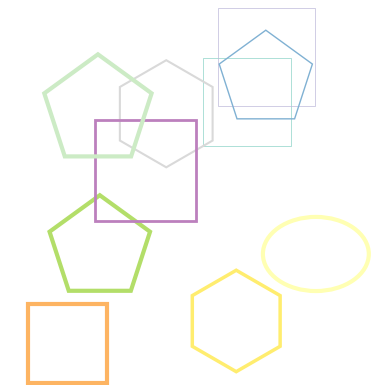[{"shape": "square", "thickness": 0.5, "radius": 0.57, "center": [0.641, 0.735]}, {"shape": "oval", "thickness": 3, "radius": 0.69, "center": [0.82, 0.34]}, {"shape": "square", "thickness": 0.5, "radius": 0.63, "center": [0.693, 0.851]}, {"shape": "pentagon", "thickness": 1, "radius": 0.64, "center": [0.69, 0.794]}, {"shape": "square", "thickness": 3, "radius": 0.51, "center": [0.176, 0.108]}, {"shape": "pentagon", "thickness": 3, "radius": 0.69, "center": [0.259, 0.356]}, {"shape": "hexagon", "thickness": 1.5, "radius": 0.7, "center": [0.432, 0.705]}, {"shape": "square", "thickness": 2, "radius": 0.66, "center": [0.379, 0.558]}, {"shape": "pentagon", "thickness": 3, "radius": 0.73, "center": [0.254, 0.712]}, {"shape": "hexagon", "thickness": 2.5, "radius": 0.66, "center": [0.614, 0.166]}]